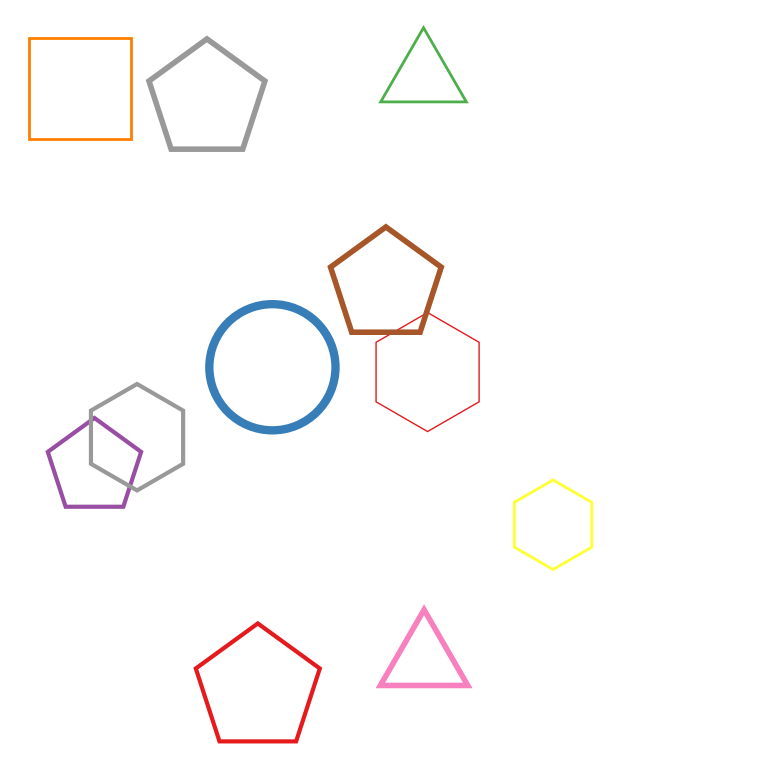[{"shape": "pentagon", "thickness": 1.5, "radius": 0.42, "center": [0.335, 0.106]}, {"shape": "hexagon", "thickness": 0.5, "radius": 0.39, "center": [0.555, 0.517]}, {"shape": "circle", "thickness": 3, "radius": 0.41, "center": [0.354, 0.523]}, {"shape": "triangle", "thickness": 1, "radius": 0.32, "center": [0.55, 0.9]}, {"shape": "pentagon", "thickness": 1.5, "radius": 0.32, "center": [0.123, 0.393]}, {"shape": "square", "thickness": 1, "radius": 0.33, "center": [0.104, 0.885]}, {"shape": "hexagon", "thickness": 1, "radius": 0.29, "center": [0.718, 0.319]}, {"shape": "pentagon", "thickness": 2, "radius": 0.38, "center": [0.501, 0.63]}, {"shape": "triangle", "thickness": 2, "radius": 0.33, "center": [0.551, 0.143]}, {"shape": "pentagon", "thickness": 2, "radius": 0.4, "center": [0.269, 0.87]}, {"shape": "hexagon", "thickness": 1.5, "radius": 0.35, "center": [0.178, 0.432]}]